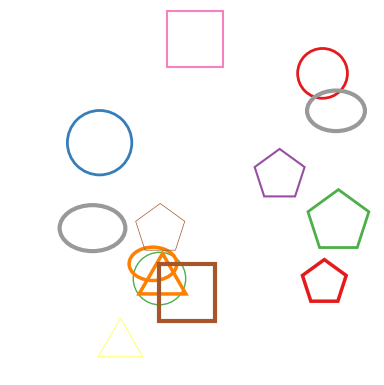[{"shape": "pentagon", "thickness": 2.5, "radius": 0.3, "center": [0.842, 0.266]}, {"shape": "circle", "thickness": 2, "radius": 0.32, "center": [0.838, 0.809]}, {"shape": "circle", "thickness": 2, "radius": 0.42, "center": [0.259, 0.629]}, {"shape": "pentagon", "thickness": 2, "radius": 0.42, "center": [0.879, 0.424]}, {"shape": "circle", "thickness": 1, "radius": 0.34, "center": [0.414, 0.276]}, {"shape": "pentagon", "thickness": 1.5, "radius": 0.34, "center": [0.726, 0.545]}, {"shape": "oval", "thickness": 2.5, "radius": 0.31, "center": [0.397, 0.315]}, {"shape": "triangle", "thickness": 2.5, "radius": 0.35, "center": [0.422, 0.272]}, {"shape": "triangle", "thickness": 0.5, "radius": 0.33, "center": [0.313, 0.107]}, {"shape": "square", "thickness": 3, "radius": 0.37, "center": [0.486, 0.24]}, {"shape": "pentagon", "thickness": 0.5, "radius": 0.34, "center": [0.416, 0.404]}, {"shape": "square", "thickness": 1.5, "radius": 0.36, "center": [0.506, 0.899]}, {"shape": "oval", "thickness": 3, "radius": 0.38, "center": [0.873, 0.712]}, {"shape": "oval", "thickness": 3, "radius": 0.43, "center": [0.24, 0.407]}]